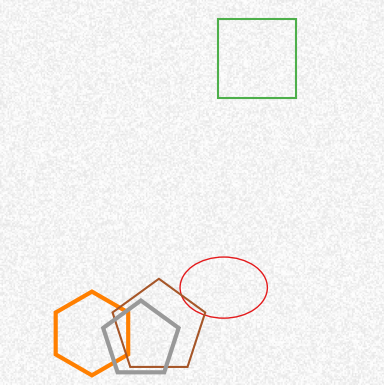[{"shape": "oval", "thickness": 1, "radius": 0.57, "center": [0.581, 0.253]}, {"shape": "square", "thickness": 1.5, "radius": 0.51, "center": [0.668, 0.849]}, {"shape": "hexagon", "thickness": 3, "radius": 0.54, "center": [0.239, 0.134]}, {"shape": "pentagon", "thickness": 1.5, "radius": 0.63, "center": [0.413, 0.149]}, {"shape": "pentagon", "thickness": 3, "radius": 0.52, "center": [0.366, 0.116]}]